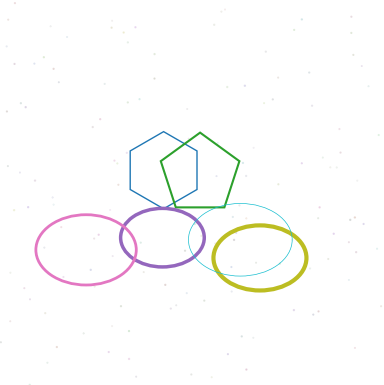[{"shape": "hexagon", "thickness": 1, "radius": 0.5, "center": [0.425, 0.558]}, {"shape": "pentagon", "thickness": 1.5, "radius": 0.54, "center": [0.52, 0.548]}, {"shape": "oval", "thickness": 2.5, "radius": 0.54, "center": [0.422, 0.383]}, {"shape": "oval", "thickness": 2, "radius": 0.65, "center": [0.224, 0.351]}, {"shape": "oval", "thickness": 3, "radius": 0.6, "center": [0.675, 0.33]}, {"shape": "oval", "thickness": 0.5, "radius": 0.67, "center": [0.624, 0.377]}]